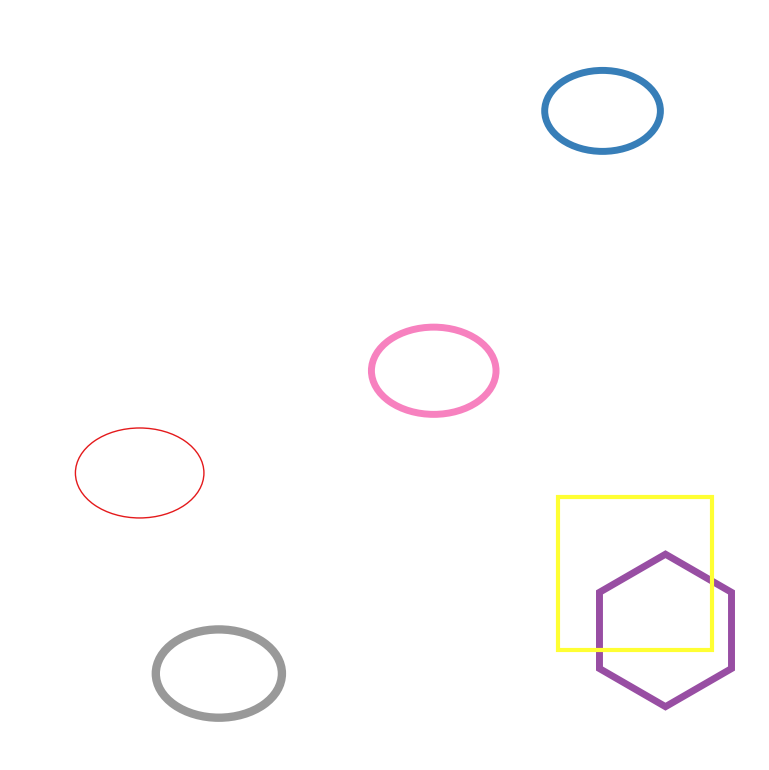[{"shape": "oval", "thickness": 0.5, "radius": 0.42, "center": [0.181, 0.386]}, {"shape": "oval", "thickness": 2.5, "radius": 0.38, "center": [0.783, 0.856]}, {"shape": "hexagon", "thickness": 2.5, "radius": 0.49, "center": [0.864, 0.181]}, {"shape": "square", "thickness": 1.5, "radius": 0.5, "center": [0.825, 0.255]}, {"shape": "oval", "thickness": 2.5, "radius": 0.4, "center": [0.563, 0.519]}, {"shape": "oval", "thickness": 3, "radius": 0.41, "center": [0.284, 0.125]}]